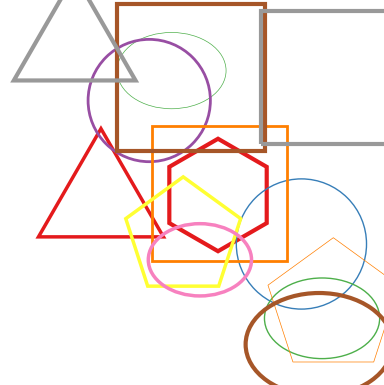[{"shape": "triangle", "thickness": 2.5, "radius": 0.94, "center": [0.262, 0.478]}, {"shape": "hexagon", "thickness": 3, "radius": 0.73, "center": [0.566, 0.494]}, {"shape": "circle", "thickness": 1, "radius": 0.85, "center": [0.783, 0.366]}, {"shape": "oval", "thickness": 1, "radius": 0.75, "center": [0.837, 0.173]}, {"shape": "oval", "thickness": 0.5, "radius": 0.71, "center": [0.446, 0.817]}, {"shape": "circle", "thickness": 2, "radius": 0.79, "center": [0.388, 0.739]}, {"shape": "square", "thickness": 2, "radius": 0.88, "center": [0.569, 0.497]}, {"shape": "pentagon", "thickness": 0.5, "radius": 0.89, "center": [0.866, 0.204]}, {"shape": "pentagon", "thickness": 2.5, "radius": 0.78, "center": [0.476, 0.384]}, {"shape": "square", "thickness": 3, "radius": 0.96, "center": [0.496, 0.799]}, {"shape": "oval", "thickness": 3, "radius": 0.95, "center": [0.829, 0.105]}, {"shape": "oval", "thickness": 2.5, "radius": 0.67, "center": [0.519, 0.325]}, {"shape": "square", "thickness": 3, "radius": 0.86, "center": [0.85, 0.799]}, {"shape": "triangle", "thickness": 3, "radius": 0.91, "center": [0.194, 0.882]}]